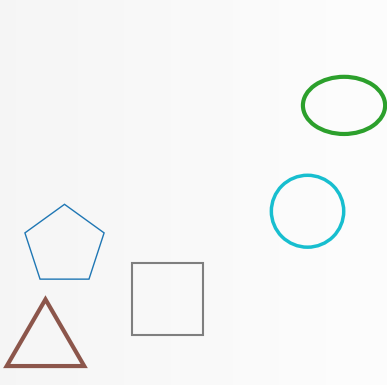[{"shape": "pentagon", "thickness": 1, "radius": 0.54, "center": [0.166, 0.362]}, {"shape": "oval", "thickness": 3, "radius": 0.53, "center": [0.888, 0.726]}, {"shape": "triangle", "thickness": 3, "radius": 0.58, "center": [0.117, 0.107]}, {"shape": "square", "thickness": 1.5, "radius": 0.46, "center": [0.432, 0.223]}, {"shape": "circle", "thickness": 2.5, "radius": 0.47, "center": [0.794, 0.451]}]